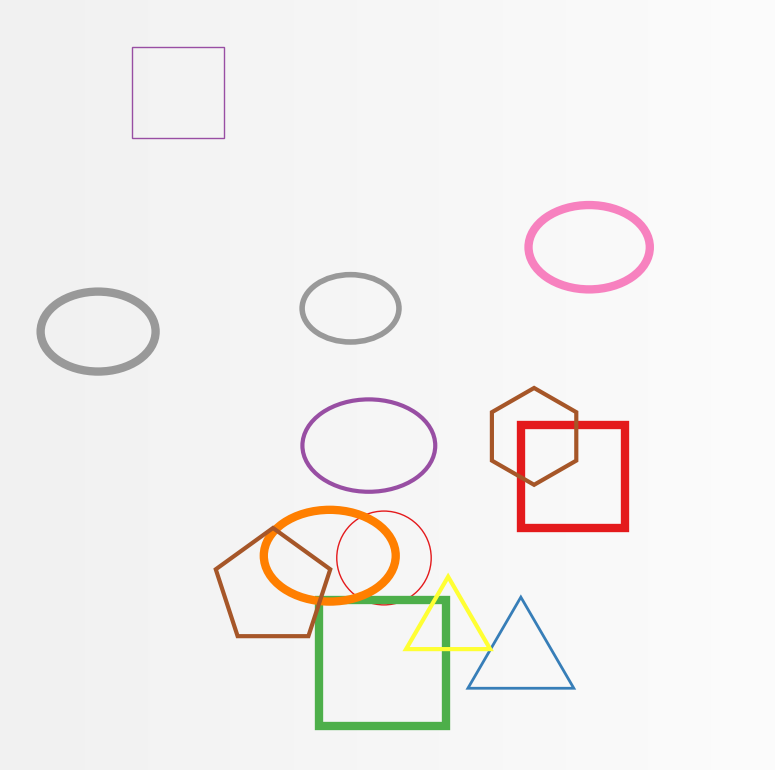[{"shape": "circle", "thickness": 0.5, "radius": 0.3, "center": [0.495, 0.275]}, {"shape": "square", "thickness": 3, "radius": 0.34, "center": [0.74, 0.381]}, {"shape": "triangle", "thickness": 1, "radius": 0.39, "center": [0.672, 0.146]}, {"shape": "square", "thickness": 3, "radius": 0.41, "center": [0.494, 0.139]}, {"shape": "oval", "thickness": 1.5, "radius": 0.43, "center": [0.476, 0.421]}, {"shape": "square", "thickness": 0.5, "radius": 0.3, "center": [0.23, 0.88]}, {"shape": "oval", "thickness": 3, "radius": 0.43, "center": [0.425, 0.278]}, {"shape": "triangle", "thickness": 1.5, "radius": 0.31, "center": [0.578, 0.188]}, {"shape": "pentagon", "thickness": 1.5, "radius": 0.39, "center": [0.352, 0.237]}, {"shape": "hexagon", "thickness": 1.5, "radius": 0.31, "center": [0.689, 0.433]}, {"shape": "oval", "thickness": 3, "radius": 0.39, "center": [0.76, 0.679]}, {"shape": "oval", "thickness": 3, "radius": 0.37, "center": [0.127, 0.569]}, {"shape": "oval", "thickness": 2, "radius": 0.31, "center": [0.452, 0.6]}]